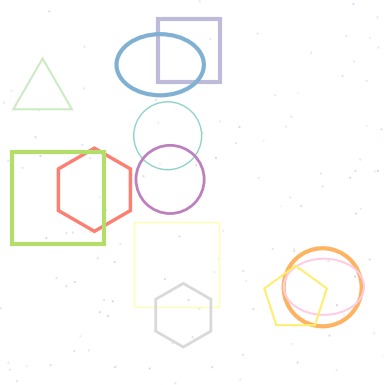[{"shape": "circle", "thickness": 1, "radius": 0.44, "center": [0.436, 0.647]}, {"shape": "square", "thickness": 1, "radius": 0.55, "center": [0.459, 0.313]}, {"shape": "square", "thickness": 3, "radius": 0.4, "center": [0.49, 0.869]}, {"shape": "hexagon", "thickness": 2.5, "radius": 0.54, "center": [0.245, 0.507]}, {"shape": "oval", "thickness": 3, "radius": 0.57, "center": [0.416, 0.832]}, {"shape": "circle", "thickness": 3, "radius": 0.51, "center": [0.838, 0.254]}, {"shape": "square", "thickness": 3, "radius": 0.6, "center": [0.151, 0.485]}, {"shape": "oval", "thickness": 1.5, "radius": 0.52, "center": [0.841, 0.255]}, {"shape": "hexagon", "thickness": 2, "radius": 0.41, "center": [0.476, 0.181]}, {"shape": "circle", "thickness": 2, "radius": 0.44, "center": [0.442, 0.534]}, {"shape": "triangle", "thickness": 1.5, "radius": 0.44, "center": [0.111, 0.76]}, {"shape": "pentagon", "thickness": 1.5, "radius": 0.43, "center": [0.768, 0.224]}]